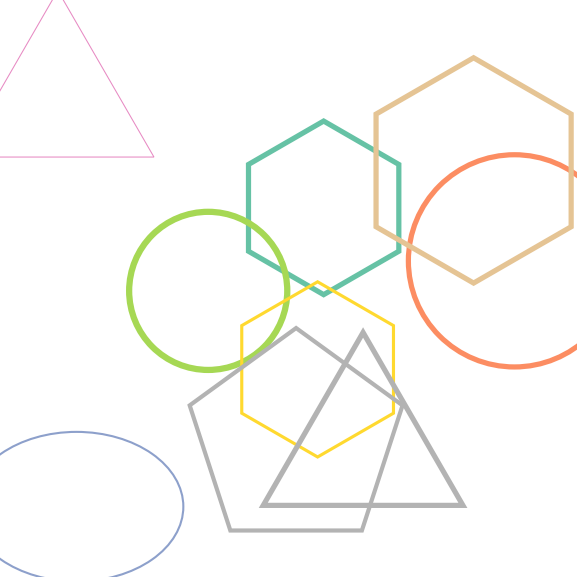[{"shape": "hexagon", "thickness": 2.5, "radius": 0.75, "center": [0.56, 0.639]}, {"shape": "circle", "thickness": 2.5, "radius": 0.92, "center": [0.891, 0.547]}, {"shape": "oval", "thickness": 1, "radius": 0.92, "center": [0.132, 0.122]}, {"shape": "triangle", "thickness": 0.5, "radius": 0.96, "center": [0.1, 0.823]}, {"shape": "circle", "thickness": 3, "radius": 0.68, "center": [0.361, 0.495]}, {"shape": "hexagon", "thickness": 1.5, "radius": 0.76, "center": [0.55, 0.359]}, {"shape": "hexagon", "thickness": 2.5, "radius": 0.98, "center": [0.82, 0.704]}, {"shape": "pentagon", "thickness": 2, "radius": 0.97, "center": [0.513, 0.237]}, {"shape": "triangle", "thickness": 2.5, "radius": 1.0, "center": [0.629, 0.224]}]